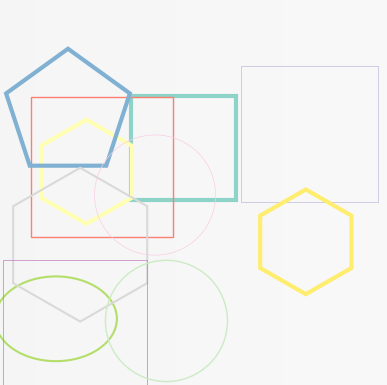[{"shape": "square", "thickness": 3, "radius": 0.68, "center": [0.473, 0.616]}, {"shape": "hexagon", "thickness": 3, "radius": 0.68, "center": [0.223, 0.554]}, {"shape": "square", "thickness": 0.5, "radius": 0.88, "center": [0.799, 0.653]}, {"shape": "square", "thickness": 1, "radius": 0.91, "center": [0.263, 0.566]}, {"shape": "pentagon", "thickness": 3, "radius": 0.84, "center": [0.175, 0.705]}, {"shape": "oval", "thickness": 1.5, "radius": 0.79, "center": [0.144, 0.172]}, {"shape": "circle", "thickness": 0.5, "radius": 0.78, "center": [0.4, 0.493]}, {"shape": "hexagon", "thickness": 1.5, "radius": 1.0, "center": [0.207, 0.364]}, {"shape": "square", "thickness": 0.5, "radius": 0.93, "center": [0.193, 0.139]}, {"shape": "circle", "thickness": 1, "radius": 0.79, "center": [0.43, 0.166]}, {"shape": "hexagon", "thickness": 3, "radius": 0.68, "center": [0.789, 0.372]}]